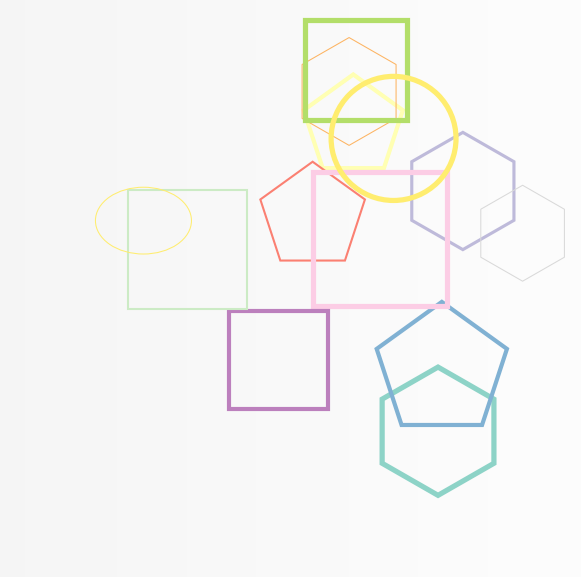[{"shape": "hexagon", "thickness": 2.5, "radius": 0.56, "center": [0.754, 0.252]}, {"shape": "pentagon", "thickness": 2, "radius": 0.45, "center": [0.608, 0.781]}, {"shape": "hexagon", "thickness": 1.5, "radius": 0.51, "center": [0.796, 0.668]}, {"shape": "pentagon", "thickness": 1, "radius": 0.47, "center": [0.538, 0.624]}, {"shape": "pentagon", "thickness": 2, "radius": 0.59, "center": [0.76, 0.359]}, {"shape": "hexagon", "thickness": 0.5, "radius": 0.47, "center": [0.601, 0.841]}, {"shape": "square", "thickness": 2.5, "radius": 0.44, "center": [0.613, 0.878]}, {"shape": "square", "thickness": 2.5, "radius": 0.58, "center": [0.653, 0.585]}, {"shape": "hexagon", "thickness": 0.5, "radius": 0.42, "center": [0.899, 0.595]}, {"shape": "square", "thickness": 2, "radius": 0.43, "center": [0.48, 0.376]}, {"shape": "square", "thickness": 1, "radius": 0.51, "center": [0.323, 0.567]}, {"shape": "circle", "thickness": 2.5, "radius": 0.54, "center": [0.677, 0.759]}, {"shape": "oval", "thickness": 0.5, "radius": 0.41, "center": [0.247, 0.617]}]